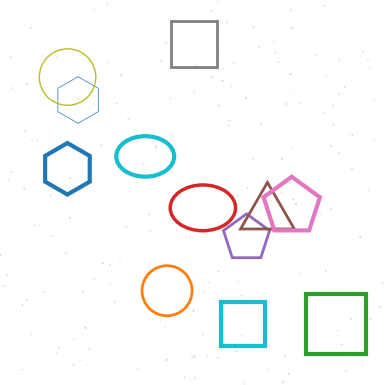[{"shape": "hexagon", "thickness": 0.5, "radius": 0.3, "center": [0.203, 0.74]}, {"shape": "hexagon", "thickness": 3, "radius": 0.33, "center": [0.175, 0.562]}, {"shape": "circle", "thickness": 2, "radius": 0.33, "center": [0.434, 0.245]}, {"shape": "square", "thickness": 3, "radius": 0.39, "center": [0.873, 0.159]}, {"shape": "oval", "thickness": 2.5, "radius": 0.42, "center": [0.527, 0.46]}, {"shape": "pentagon", "thickness": 2, "radius": 0.31, "center": [0.64, 0.382]}, {"shape": "triangle", "thickness": 2, "radius": 0.4, "center": [0.695, 0.446]}, {"shape": "pentagon", "thickness": 3, "radius": 0.38, "center": [0.758, 0.464]}, {"shape": "square", "thickness": 2, "radius": 0.3, "center": [0.503, 0.885]}, {"shape": "circle", "thickness": 1, "radius": 0.37, "center": [0.175, 0.8]}, {"shape": "square", "thickness": 3, "radius": 0.29, "center": [0.631, 0.158]}, {"shape": "oval", "thickness": 3, "radius": 0.38, "center": [0.377, 0.594]}]